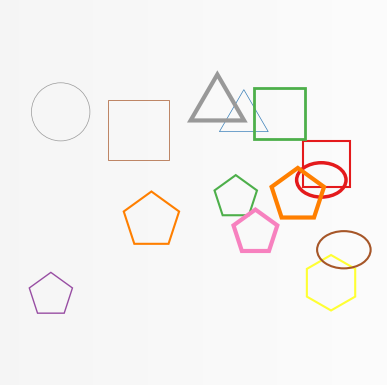[{"shape": "oval", "thickness": 2.5, "radius": 0.32, "center": [0.829, 0.533]}, {"shape": "square", "thickness": 1.5, "radius": 0.3, "center": [0.842, 0.574]}, {"shape": "triangle", "thickness": 0.5, "radius": 0.36, "center": [0.629, 0.694]}, {"shape": "pentagon", "thickness": 1.5, "radius": 0.29, "center": [0.608, 0.488]}, {"shape": "square", "thickness": 2, "radius": 0.33, "center": [0.721, 0.705]}, {"shape": "pentagon", "thickness": 1, "radius": 0.29, "center": [0.131, 0.234]}, {"shape": "pentagon", "thickness": 1.5, "radius": 0.38, "center": [0.391, 0.427]}, {"shape": "pentagon", "thickness": 3, "radius": 0.36, "center": [0.769, 0.493]}, {"shape": "hexagon", "thickness": 1.5, "radius": 0.36, "center": [0.854, 0.266]}, {"shape": "oval", "thickness": 1.5, "radius": 0.35, "center": [0.887, 0.351]}, {"shape": "square", "thickness": 0.5, "radius": 0.39, "center": [0.357, 0.662]}, {"shape": "pentagon", "thickness": 3, "radius": 0.3, "center": [0.659, 0.396]}, {"shape": "circle", "thickness": 0.5, "radius": 0.38, "center": [0.157, 0.71]}, {"shape": "triangle", "thickness": 3, "radius": 0.4, "center": [0.561, 0.727]}]